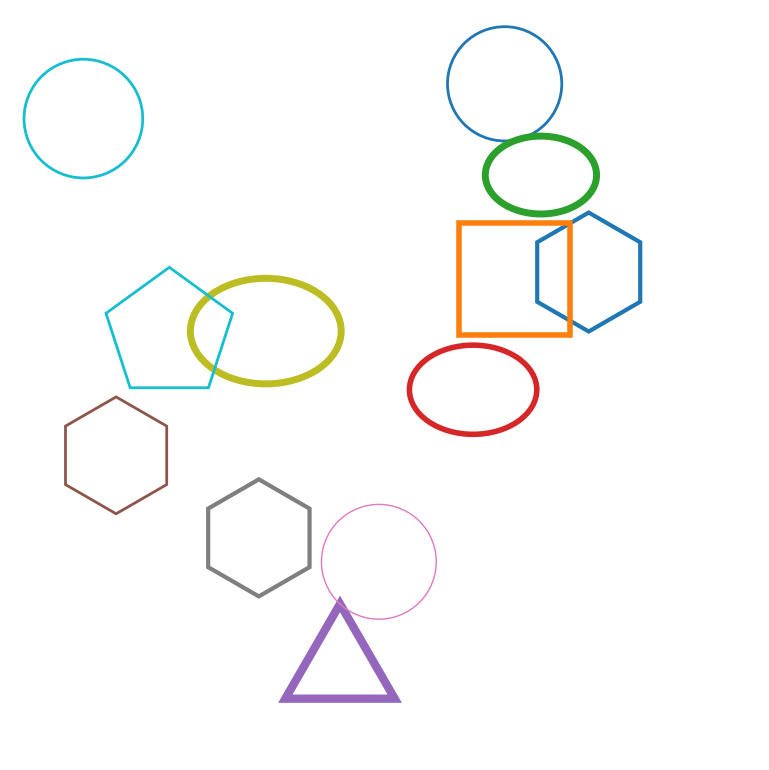[{"shape": "circle", "thickness": 1, "radius": 0.37, "center": [0.655, 0.891]}, {"shape": "hexagon", "thickness": 1.5, "radius": 0.39, "center": [0.765, 0.647]}, {"shape": "square", "thickness": 2, "radius": 0.36, "center": [0.668, 0.638]}, {"shape": "oval", "thickness": 2.5, "radius": 0.36, "center": [0.703, 0.773]}, {"shape": "oval", "thickness": 2, "radius": 0.41, "center": [0.614, 0.494]}, {"shape": "triangle", "thickness": 3, "radius": 0.41, "center": [0.442, 0.134]}, {"shape": "hexagon", "thickness": 1, "radius": 0.38, "center": [0.151, 0.409]}, {"shape": "circle", "thickness": 0.5, "radius": 0.37, "center": [0.492, 0.27]}, {"shape": "hexagon", "thickness": 1.5, "radius": 0.38, "center": [0.336, 0.301]}, {"shape": "oval", "thickness": 2.5, "radius": 0.49, "center": [0.345, 0.57]}, {"shape": "pentagon", "thickness": 1, "radius": 0.43, "center": [0.22, 0.566]}, {"shape": "circle", "thickness": 1, "radius": 0.39, "center": [0.108, 0.846]}]